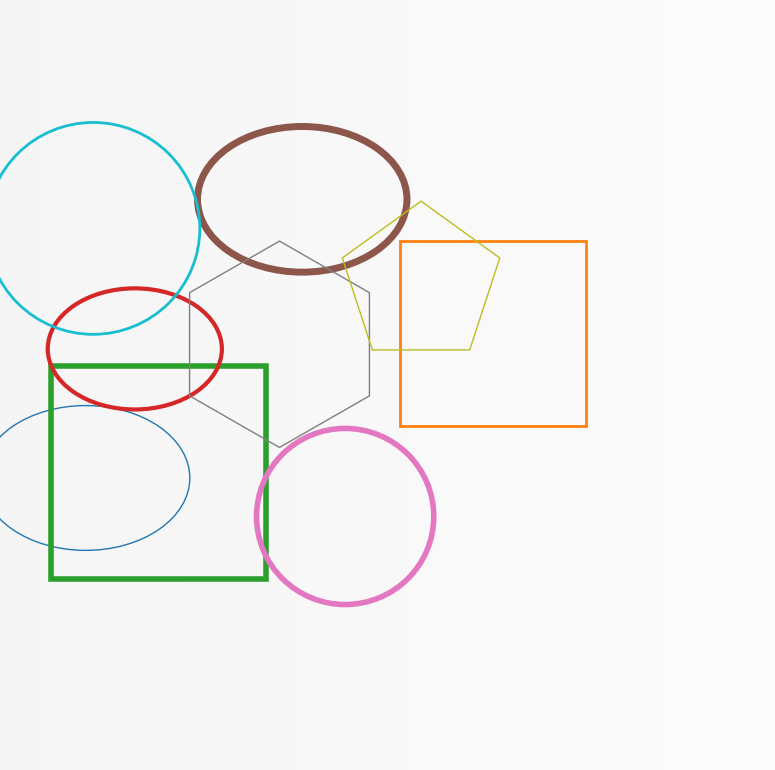[{"shape": "oval", "thickness": 0.5, "radius": 0.67, "center": [0.111, 0.379]}, {"shape": "square", "thickness": 1, "radius": 0.6, "center": [0.636, 0.566]}, {"shape": "square", "thickness": 2, "radius": 0.69, "center": [0.204, 0.386]}, {"shape": "oval", "thickness": 1.5, "radius": 0.56, "center": [0.174, 0.547]}, {"shape": "oval", "thickness": 2.5, "radius": 0.68, "center": [0.39, 0.741]}, {"shape": "circle", "thickness": 2, "radius": 0.57, "center": [0.445, 0.329]}, {"shape": "hexagon", "thickness": 0.5, "radius": 0.67, "center": [0.361, 0.553]}, {"shape": "pentagon", "thickness": 0.5, "radius": 0.53, "center": [0.543, 0.632]}, {"shape": "circle", "thickness": 1, "radius": 0.69, "center": [0.12, 0.703]}]